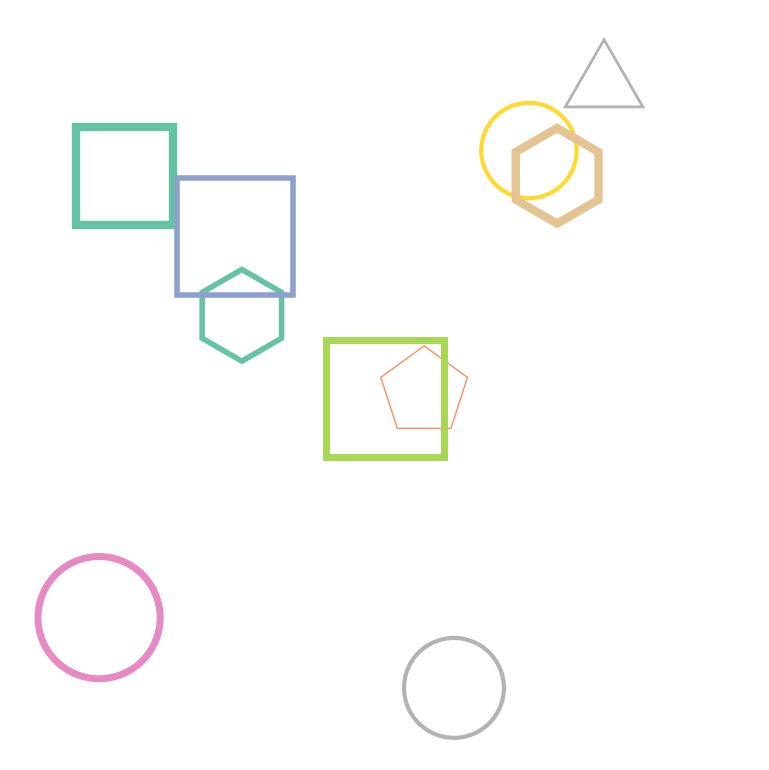[{"shape": "hexagon", "thickness": 2, "radius": 0.3, "center": [0.314, 0.591]}, {"shape": "square", "thickness": 3, "radius": 0.32, "center": [0.161, 0.772]}, {"shape": "pentagon", "thickness": 0.5, "radius": 0.3, "center": [0.551, 0.492]}, {"shape": "square", "thickness": 2, "radius": 0.38, "center": [0.305, 0.693]}, {"shape": "circle", "thickness": 2.5, "radius": 0.4, "center": [0.129, 0.198]}, {"shape": "square", "thickness": 2.5, "radius": 0.38, "center": [0.5, 0.483]}, {"shape": "circle", "thickness": 1.5, "radius": 0.31, "center": [0.687, 0.805]}, {"shape": "hexagon", "thickness": 3, "radius": 0.31, "center": [0.724, 0.772]}, {"shape": "triangle", "thickness": 1, "radius": 0.29, "center": [0.784, 0.89]}, {"shape": "circle", "thickness": 1.5, "radius": 0.32, "center": [0.59, 0.107]}]